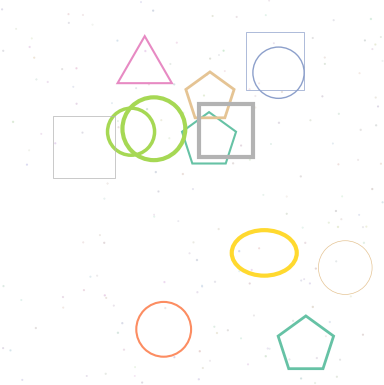[{"shape": "pentagon", "thickness": 1.5, "radius": 0.37, "center": [0.543, 0.635]}, {"shape": "pentagon", "thickness": 2, "radius": 0.38, "center": [0.794, 0.104]}, {"shape": "circle", "thickness": 1.5, "radius": 0.36, "center": [0.425, 0.145]}, {"shape": "square", "thickness": 0.5, "radius": 0.37, "center": [0.714, 0.842]}, {"shape": "circle", "thickness": 1, "radius": 0.33, "center": [0.723, 0.811]}, {"shape": "triangle", "thickness": 1.5, "radius": 0.41, "center": [0.376, 0.825]}, {"shape": "circle", "thickness": 2.5, "radius": 0.31, "center": [0.34, 0.658]}, {"shape": "circle", "thickness": 3, "radius": 0.41, "center": [0.4, 0.666]}, {"shape": "oval", "thickness": 3, "radius": 0.42, "center": [0.686, 0.343]}, {"shape": "circle", "thickness": 0.5, "radius": 0.35, "center": [0.897, 0.305]}, {"shape": "pentagon", "thickness": 2, "radius": 0.33, "center": [0.545, 0.747]}, {"shape": "square", "thickness": 0.5, "radius": 0.4, "center": [0.218, 0.619]}, {"shape": "square", "thickness": 3, "radius": 0.35, "center": [0.587, 0.66]}]